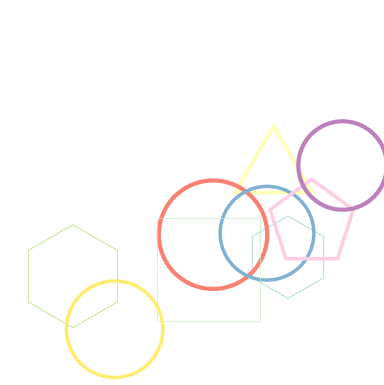[{"shape": "hexagon", "thickness": 0.5, "radius": 0.54, "center": [0.748, 0.332]}, {"shape": "triangle", "thickness": 2.5, "radius": 0.58, "center": [0.71, 0.558]}, {"shape": "circle", "thickness": 3, "radius": 0.7, "center": [0.553, 0.39]}, {"shape": "circle", "thickness": 2.5, "radius": 0.61, "center": [0.694, 0.394]}, {"shape": "hexagon", "thickness": 0.5, "radius": 0.67, "center": [0.189, 0.283]}, {"shape": "pentagon", "thickness": 2.5, "radius": 0.57, "center": [0.81, 0.42]}, {"shape": "circle", "thickness": 3, "radius": 0.57, "center": [0.89, 0.57]}, {"shape": "square", "thickness": 0.5, "radius": 0.67, "center": [0.542, 0.301]}, {"shape": "circle", "thickness": 2.5, "radius": 0.63, "center": [0.298, 0.145]}]